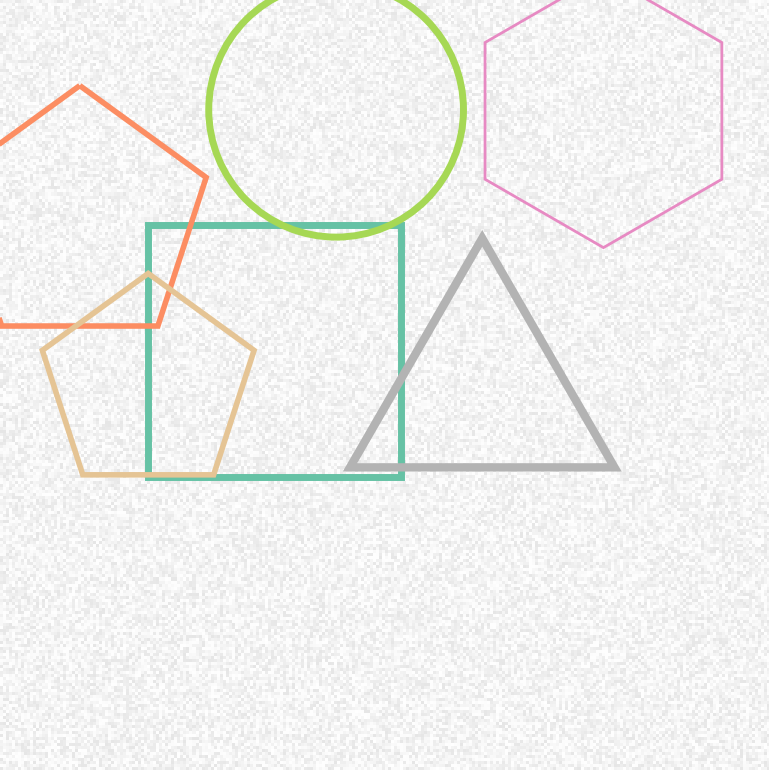[{"shape": "square", "thickness": 2.5, "radius": 0.82, "center": [0.357, 0.544]}, {"shape": "pentagon", "thickness": 2, "radius": 0.86, "center": [0.104, 0.716]}, {"shape": "hexagon", "thickness": 1, "radius": 0.89, "center": [0.784, 0.856]}, {"shape": "circle", "thickness": 2.5, "radius": 0.83, "center": [0.436, 0.857]}, {"shape": "pentagon", "thickness": 2, "radius": 0.72, "center": [0.192, 0.5]}, {"shape": "triangle", "thickness": 3, "radius": 0.99, "center": [0.626, 0.492]}]